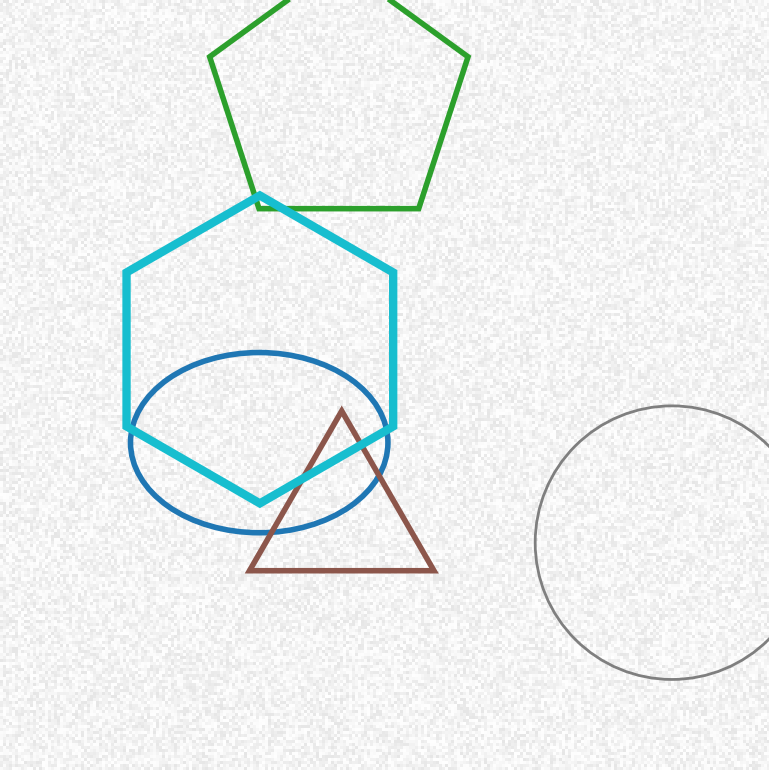[{"shape": "oval", "thickness": 2, "radius": 0.84, "center": [0.337, 0.425]}, {"shape": "pentagon", "thickness": 2, "radius": 0.88, "center": [0.44, 0.872]}, {"shape": "triangle", "thickness": 2, "radius": 0.69, "center": [0.444, 0.328]}, {"shape": "circle", "thickness": 1, "radius": 0.89, "center": [0.873, 0.295]}, {"shape": "hexagon", "thickness": 3, "radius": 1.0, "center": [0.337, 0.546]}]